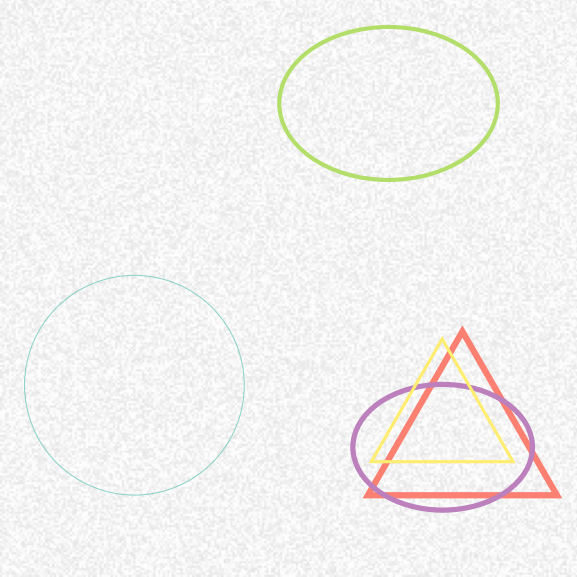[{"shape": "circle", "thickness": 0.5, "radius": 0.95, "center": [0.233, 0.332]}, {"shape": "triangle", "thickness": 3, "radius": 0.95, "center": [0.801, 0.236]}, {"shape": "oval", "thickness": 2, "radius": 0.95, "center": [0.673, 0.82]}, {"shape": "oval", "thickness": 2.5, "radius": 0.78, "center": [0.767, 0.225]}, {"shape": "triangle", "thickness": 1.5, "radius": 0.71, "center": [0.766, 0.271]}]